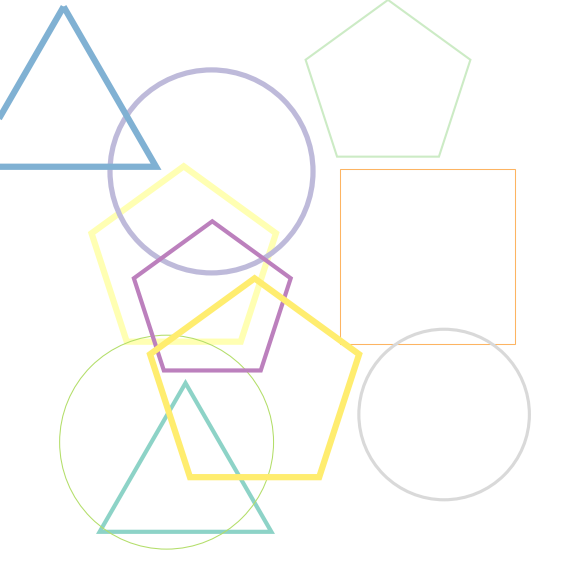[{"shape": "triangle", "thickness": 2, "radius": 0.86, "center": [0.321, 0.164]}, {"shape": "pentagon", "thickness": 3, "radius": 0.84, "center": [0.318, 0.543]}, {"shape": "circle", "thickness": 2.5, "radius": 0.88, "center": [0.366, 0.702]}, {"shape": "triangle", "thickness": 3, "radius": 0.92, "center": [0.11, 0.803]}, {"shape": "square", "thickness": 0.5, "radius": 0.76, "center": [0.74, 0.554]}, {"shape": "circle", "thickness": 0.5, "radius": 0.93, "center": [0.288, 0.233]}, {"shape": "circle", "thickness": 1.5, "radius": 0.74, "center": [0.769, 0.281]}, {"shape": "pentagon", "thickness": 2, "radius": 0.71, "center": [0.368, 0.473]}, {"shape": "pentagon", "thickness": 1, "radius": 0.75, "center": [0.672, 0.849]}, {"shape": "pentagon", "thickness": 3, "radius": 0.95, "center": [0.441, 0.327]}]